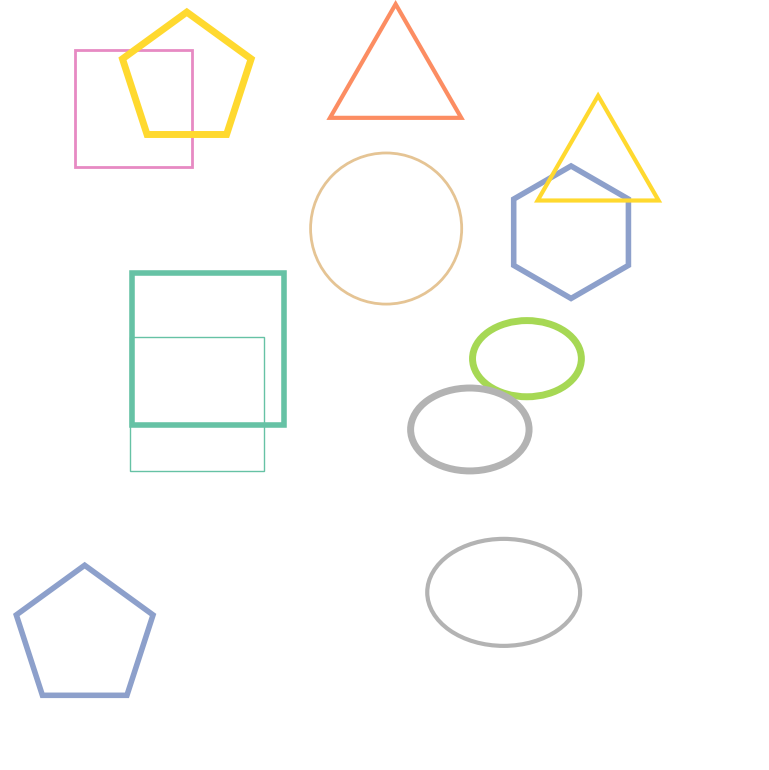[{"shape": "square", "thickness": 2, "radius": 0.49, "center": [0.27, 0.547]}, {"shape": "square", "thickness": 0.5, "radius": 0.43, "center": [0.256, 0.475]}, {"shape": "triangle", "thickness": 1.5, "radius": 0.49, "center": [0.514, 0.896]}, {"shape": "pentagon", "thickness": 2, "radius": 0.47, "center": [0.11, 0.173]}, {"shape": "hexagon", "thickness": 2, "radius": 0.43, "center": [0.742, 0.698]}, {"shape": "square", "thickness": 1, "radius": 0.38, "center": [0.173, 0.859]}, {"shape": "oval", "thickness": 2.5, "radius": 0.35, "center": [0.684, 0.534]}, {"shape": "triangle", "thickness": 1.5, "radius": 0.45, "center": [0.777, 0.785]}, {"shape": "pentagon", "thickness": 2.5, "radius": 0.44, "center": [0.243, 0.896]}, {"shape": "circle", "thickness": 1, "radius": 0.49, "center": [0.501, 0.703]}, {"shape": "oval", "thickness": 1.5, "radius": 0.5, "center": [0.654, 0.231]}, {"shape": "oval", "thickness": 2.5, "radius": 0.38, "center": [0.61, 0.442]}]